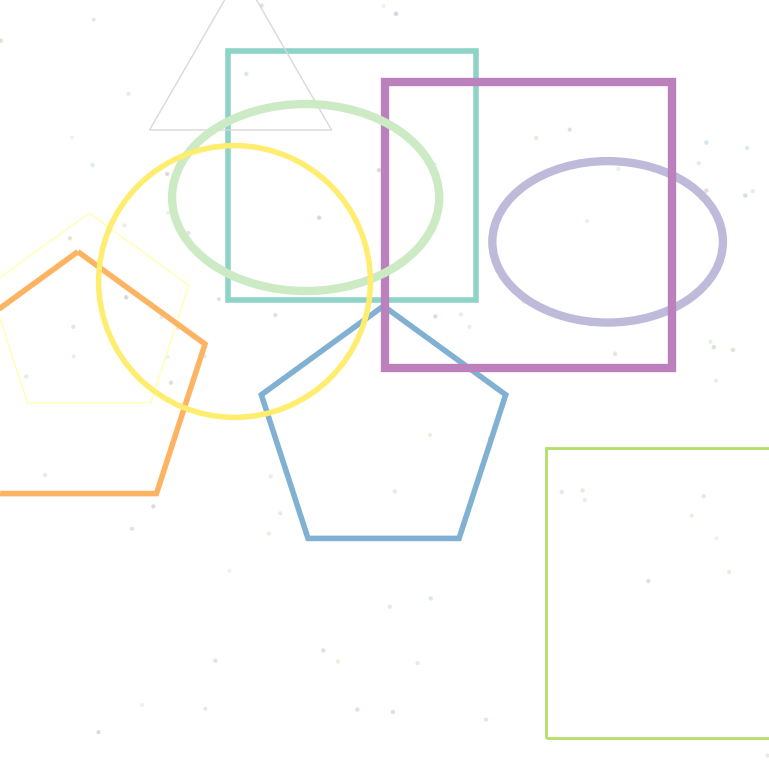[{"shape": "square", "thickness": 2, "radius": 0.81, "center": [0.457, 0.772]}, {"shape": "pentagon", "thickness": 0.5, "radius": 0.68, "center": [0.116, 0.587]}, {"shape": "oval", "thickness": 3, "radius": 0.75, "center": [0.789, 0.686]}, {"shape": "pentagon", "thickness": 2, "radius": 0.83, "center": [0.498, 0.436]}, {"shape": "pentagon", "thickness": 2, "radius": 0.87, "center": [0.101, 0.499]}, {"shape": "square", "thickness": 1, "radius": 0.94, "center": [0.898, 0.23]}, {"shape": "triangle", "thickness": 0.5, "radius": 0.68, "center": [0.312, 0.899]}, {"shape": "square", "thickness": 3, "radius": 0.93, "center": [0.686, 0.708]}, {"shape": "oval", "thickness": 3, "radius": 0.87, "center": [0.397, 0.743]}, {"shape": "circle", "thickness": 2, "radius": 0.88, "center": [0.305, 0.634]}]